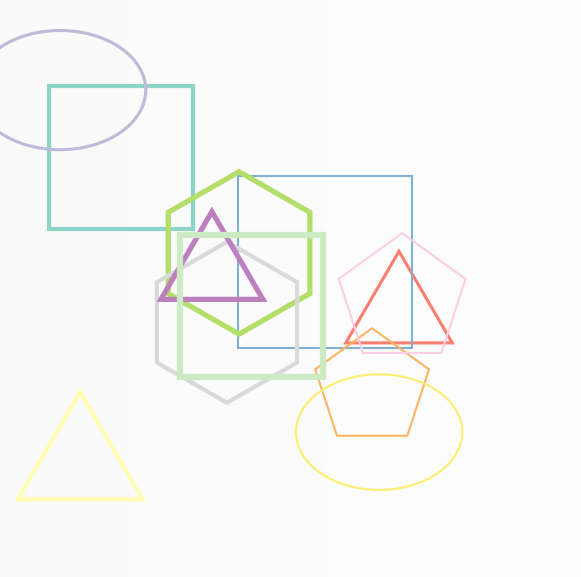[{"shape": "square", "thickness": 2, "radius": 0.62, "center": [0.208, 0.727]}, {"shape": "triangle", "thickness": 2, "radius": 0.62, "center": [0.138, 0.196]}, {"shape": "oval", "thickness": 1.5, "radius": 0.74, "center": [0.103, 0.843]}, {"shape": "triangle", "thickness": 1.5, "radius": 0.53, "center": [0.686, 0.458]}, {"shape": "square", "thickness": 1, "radius": 0.75, "center": [0.559, 0.545]}, {"shape": "pentagon", "thickness": 1, "radius": 0.51, "center": [0.64, 0.328]}, {"shape": "hexagon", "thickness": 2.5, "radius": 0.7, "center": [0.411, 0.561]}, {"shape": "pentagon", "thickness": 1, "radius": 0.57, "center": [0.692, 0.481]}, {"shape": "hexagon", "thickness": 2, "radius": 0.7, "center": [0.39, 0.441]}, {"shape": "triangle", "thickness": 2.5, "radius": 0.51, "center": [0.365, 0.531]}, {"shape": "square", "thickness": 3, "radius": 0.62, "center": [0.432, 0.469]}, {"shape": "oval", "thickness": 1, "radius": 0.72, "center": [0.652, 0.251]}]